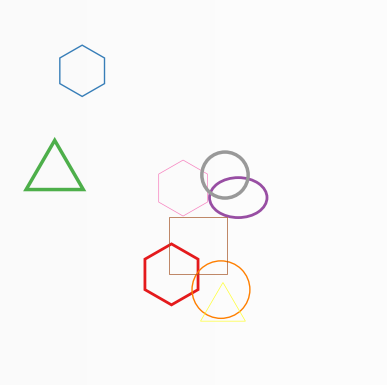[{"shape": "hexagon", "thickness": 2, "radius": 0.4, "center": [0.443, 0.287]}, {"shape": "hexagon", "thickness": 1, "radius": 0.33, "center": [0.212, 0.816]}, {"shape": "triangle", "thickness": 2.5, "radius": 0.43, "center": [0.141, 0.55]}, {"shape": "oval", "thickness": 2, "radius": 0.37, "center": [0.615, 0.487]}, {"shape": "circle", "thickness": 1, "radius": 0.37, "center": [0.57, 0.248]}, {"shape": "triangle", "thickness": 0.5, "radius": 0.33, "center": [0.575, 0.199]}, {"shape": "square", "thickness": 0.5, "radius": 0.38, "center": [0.51, 0.362]}, {"shape": "hexagon", "thickness": 0.5, "radius": 0.36, "center": [0.472, 0.512]}, {"shape": "circle", "thickness": 2.5, "radius": 0.3, "center": [0.581, 0.545]}]